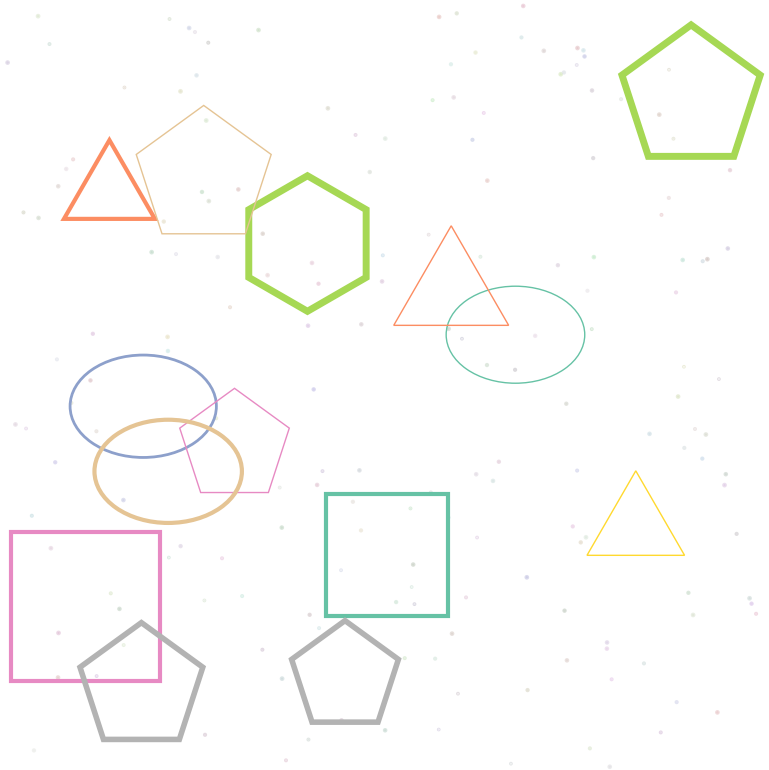[{"shape": "square", "thickness": 1.5, "radius": 0.39, "center": [0.503, 0.279]}, {"shape": "oval", "thickness": 0.5, "radius": 0.45, "center": [0.669, 0.565]}, {"shape": "triangle", "thickness": 0.5, "radius": 0.43, "center": [0.586, 0.621]}, {"shape": "triangle", "thickness": 1.5, "radius": 0.34, "center": [0.142, 0.75]}, {"shape": "oval", "thickness": 1, "radius": 0.48, "center": [0.186, 0.472]}, {"shape": "pentagon", "thickness": 0.5, "radius": 0.37, "center": [0.305, 0.421]}, {"shape": "square", "thickness": 1.5, "radius": 0.48, "center": [0.111, 0.212]}, {"shape": "pentagon", "thickness": 2.5, "radius": 0.47, "center": [0.898, 0.873]}, {"shape": "hexagon", "thickness": 2.5, "radius": 0.44, "center": [0.399, 0.684]}, {"shape": "triangle", "thickness": 0.5, "radius": 0.37, "center": [0.826, 0.315]}, {"shape": "oval", "thickness": 1.5, "radius": 0.48, "center": [0.218, 0.388]}, {"shape": "pentagon", "thickness": 0.5, "radius": 0.46, "center": [0.265, 0.771]}, {"shape": "pentagon", "thickness": 2, "radius": 0.36, "center": [0.448, 0.121]}, {"shape": "pentagon", "thickness": 2, "radius": 0.42, "center": [0.184, 0.108]}]